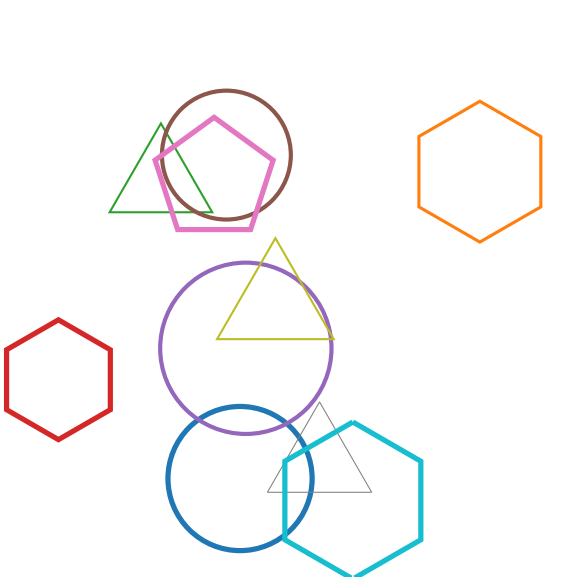[{"shape": "circle", "thickness": 2.5, "radius": 0.62, "center": [0.416, 0.17]}, {"shape": "hexagon", "thickness": 1.5, "radius": 0.61, "center": [0.831, 0.702]}, {"shape": "triangle", "thickness": 1, "radius": 0.51, "center": [0.279, 0.683]}, {"shape": "hexagon", "thickness": 2.5, "radius": 0.52, "center": [0.101, 0.342]}, {"shape": "circle", "thickness": 2, "radius": 0.74, "center": [0.426, 0.396]}, {"shape": "circle", "thickness": 2, "radius": 0.56, "center": [0.392, 0.731]}, {"shape": "pentagon", "thickness": 2.5, "radius": 0.54, "center": [0.371, 0.688]}, {"shape": "triangle", "thickness": 0.5, "radius": 0.52, "center": [0.553, 0.199]}, {"shape": "triangle", "thickness": 1, "radius": 0.58, "center": [0.477, 0.47]}, {"shape": "hexagon", "thickness": 2.5, "radius": 0.68, "center": [0.611, 0.132]}]